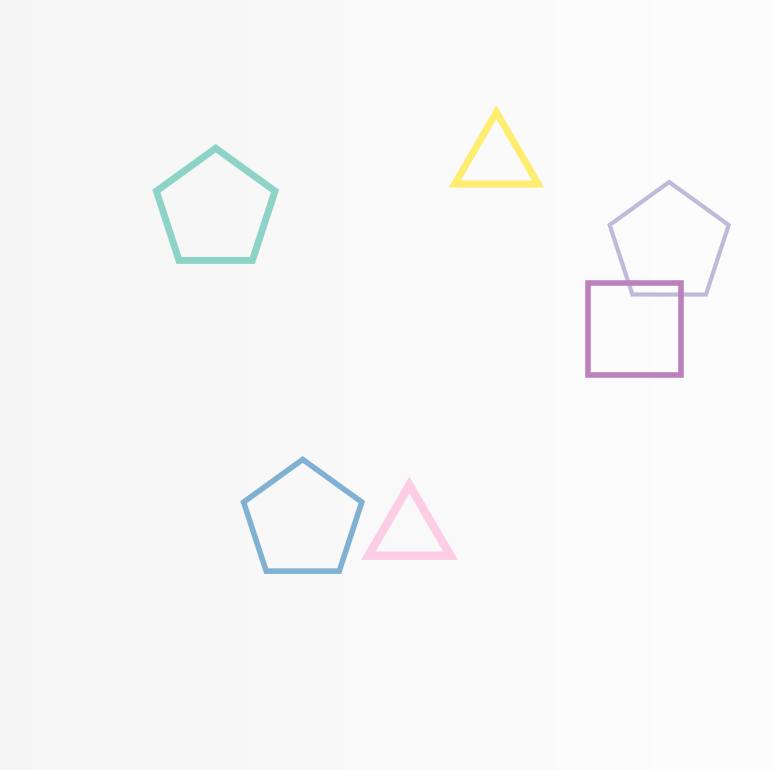[{"shape": "pentagon", "thickness": 2.5, "radius": 0.4, "center": [0.278, 0.727]}, {"shape": "pentagon", "thickness": 1.5, "radius": 0.4, "center": [0.863, 0.683]}, {"shape": "pentagon", "thickness": 2, "radius": 0.4, "center": [0.391, 0.323]}, {"shape": "triangle", "thickness": 3, "radius": 0.31, "center": [0.528, 0.309]}, {"shape": "square", "thickness": 2, "radius": 0.3, "center": [0.819, 0.573]}, {"shape": "triangle", "thickness": 2.5, "radius": 0.31, "center": [0.641, 0.792]}]